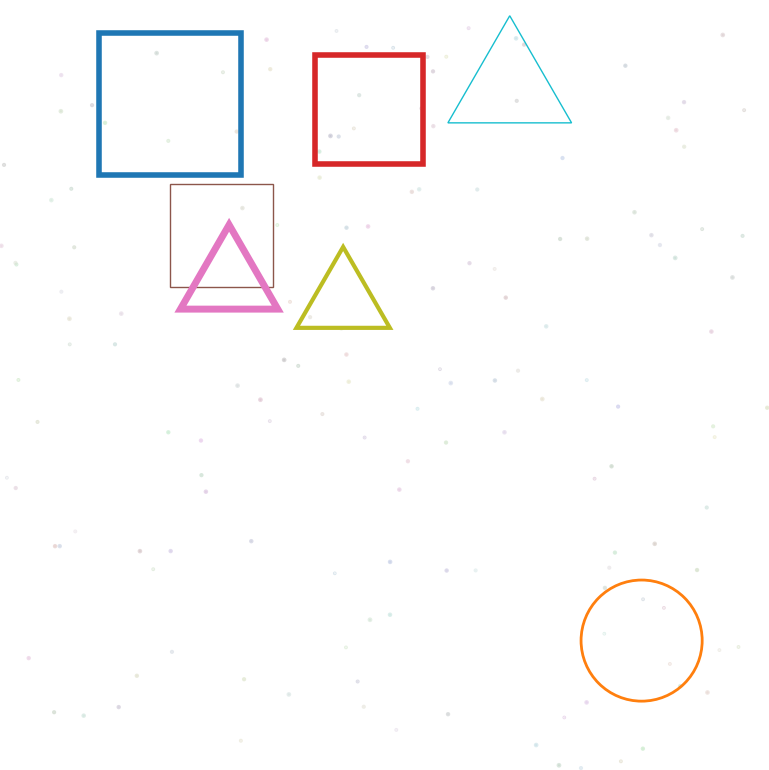[{"shape": "square", "thickness": 2, "radius": 0.46, "center": [0.221, 0.865]}, {"shape": "circle", "thickness": 1, "radius": 0.39, "center": [0.833, 0.168]}, {"shape": "square", "thickness": 2, "radius": 0.35, "center": [0.479, 0.858]}, {"shape": "square", "thickness": 0.5, "radius": 0.33, "center": [0.287, 0.694]}, {"shape": "triangle", "thickness": 2.5, "radius": 0.36, "center": [0.298, 0.635]}, {"shape": "triangle", "thickness": 1.5, "radius": 0.35, "center": [0.446, 0.609]}, {"shape": "triangle", "thickness": 0.5, "radius": 0.46, "center": [0.662, 0.887]}]